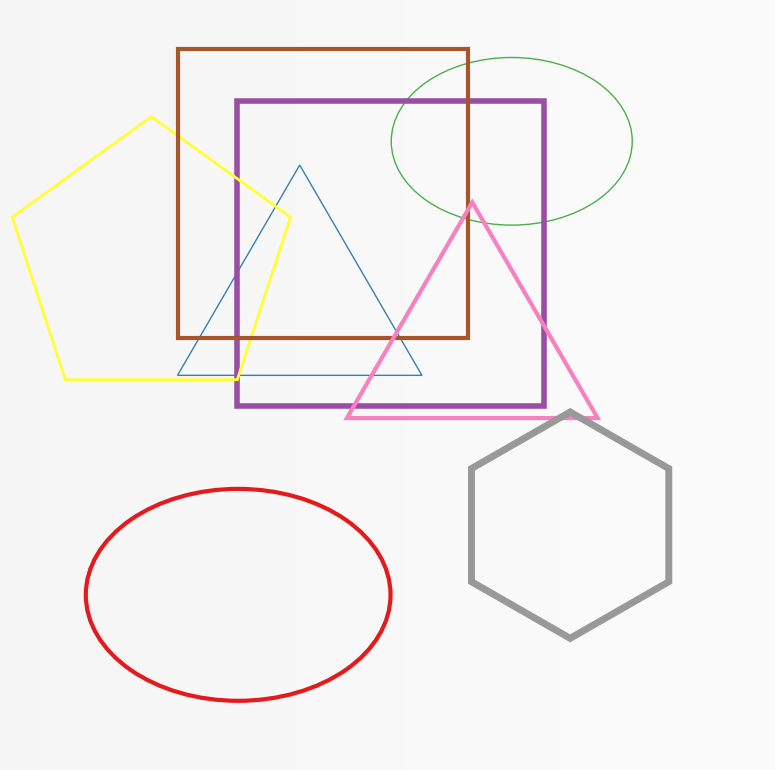[{"shape": "oval", "thickness": 1.5, "radius": 0.98, "center": [0.307, 0.227]}, {"shape": "triangle", "thickness": 0.5, "radius": 0.91, "center": [0.387, 0.604]}, {"shape": "oval", "thickness": 0.5, "radius": 0.78, "center": [0.66, 0.816]}, {"shape": "square", "thickness": 2, "radius": 0.99, "center": [0.504, 0.671]}, {"shape": "pentagon", "thickness": 1, "radius": 0.94, "center": [0.195, 0.66]}, {"shape": "square", "thickness": 1.5, "radius": 0.94, "center": [0.417, 0.749]}, {"shape": "triangle", "thickness": 1.5, "radius": 0.93, "center": [0.609, 0.55]}, {"shape": "hexagon", "thickness": 2.5, "radius": 0.73, "center": [0.736, 0.318]}]